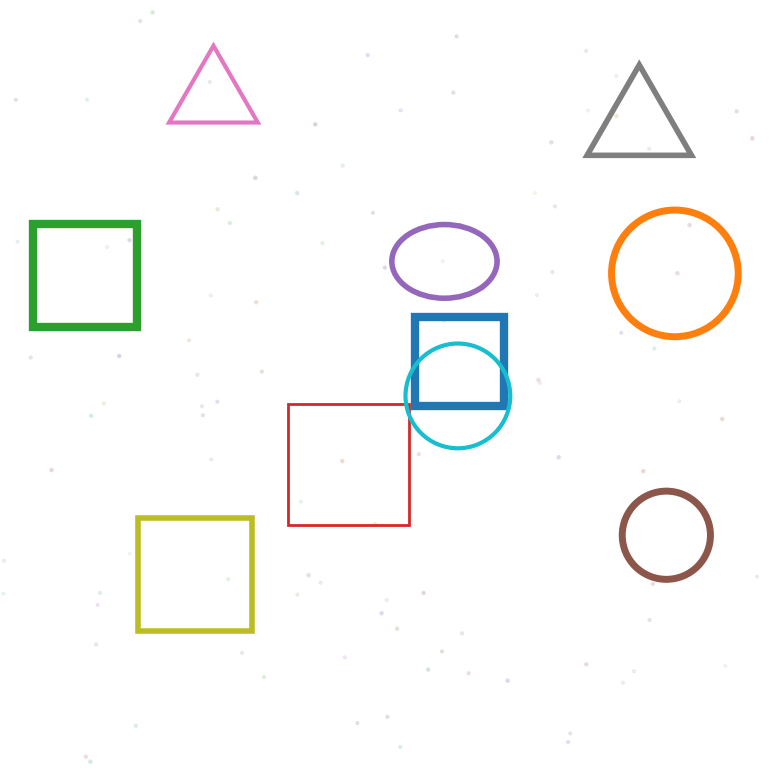[{"shape": "square", "thickness": 3, "radius": 0.29, "center": [0.596, 0.53]}, {"shape": "circle", "thickness": 2.5, "radius": 0.41, "center": [0.876, 0.645]}, {"shape": "square", "thickness": 3, "radius": 0.34, "center": [0.11, 0.642]}, {"shape": "square", "thickness": 1, "radius": 0.39, "center": [0.452, 0.397]}, {"shape": "oval", "thickness": 2, "radius": 0.34, "center": [0.577, 0.661]}, {"shape": "circle", "thickness": 2.5, "radius": 0.29, "center": [0.865, 0.305]}, {"shape": "triangle", "thickness": 1.5, "radius": 0.33, "center": [0.277, 0.874]}, {"shape": "triangle", "thickness": 2, "radius": 0.39, "center": [0.83, 0.837]}, {"shape": "square", "thickness": 2, "radius": 0.37, "center": [0.253, 0.254]}, {"shape": "circle", "thickness": 1.5, "radius": 0.34, "center": [0.595, 0.486]}]